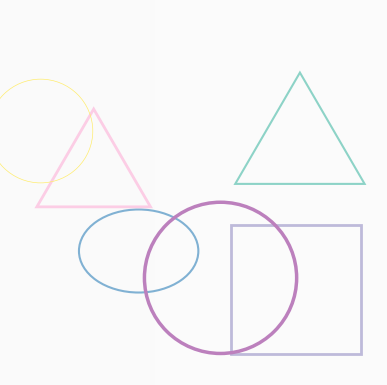[{"shape": "triangle", "thickness": 1.5, "radius": 0.96, "center": [0.774, 0.619]}, {"shape": "square", "thickness": 2, "radius": 0.84, "center": [0.764, 0.248]}, {"shape": "oval", "thickness": 1.5, "radius": 0.77, "center": [0.358, 0.348]}, {"shape": "triangle", "thickness": 2, "radius": 0.85, "center": [0.242, 0.547]}, {"shape": "circle", "thickness": 2.5, "radius": 0.98, "center": [0.569, 0.278]}, {"shape": "circle", "thickness": 0.5, "radius": 0.67, "center": [0.105, 0.66]}]